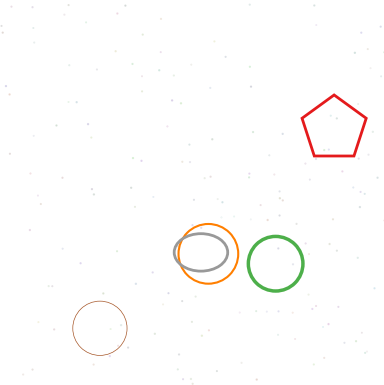[{"shape": "pentagon", "thickness": 2, "radius": 0.44, "center": [0.868, 0.666]}, {"shape": "circle", "thickness": 2.5, "radius": 0.35, "center": [0.716, 0.315]}, {"shape": "circle", "thickness": 1.5, "radius": 0.39, "center": [0.541, 0.341]}, {"shape": "circle", "thickness": 0.5, "radius": 0.35, "center": [0.26, 0.147]}, {"shape": "oval", "thickness": 2, "radius": 0.35, "center": [0.522, 0.344]}]